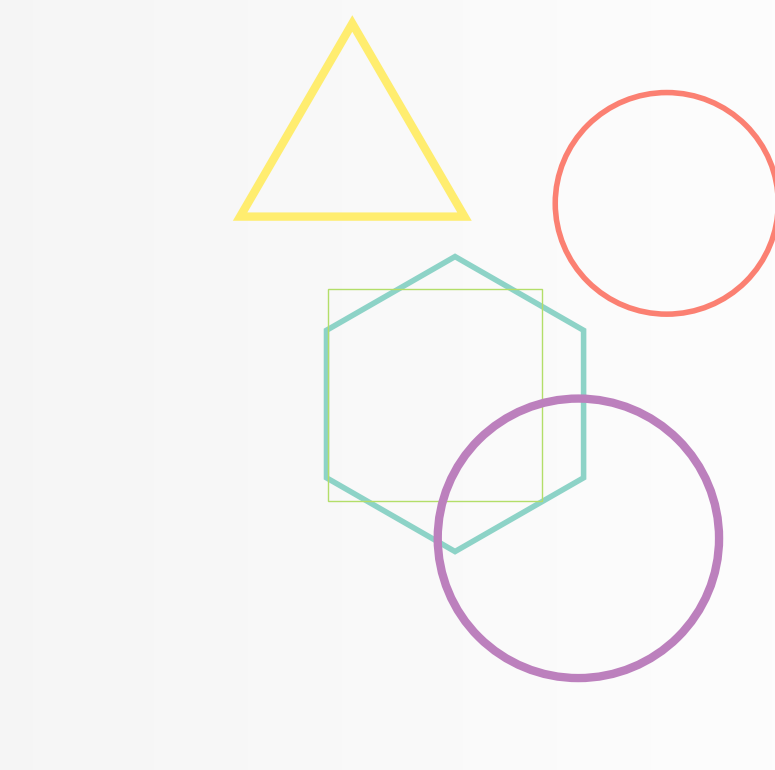[{"shape": "hexagon", "thickness": 2, "radius": 0.96, "center": [0.587, 0.475]}, {"shape": "circle", "thickness": 2, "radius": 0.72, "center": [0.86, 0.736]}, {"shape": "square", "thickness": 0.5, "radius": 0.69, "center": [0.561, 0.487]}, {"shape": "circle", "thickness": 3, "radius": 0.91, "center": [0.746, 0.301]}, {"shape": "triangle", "thickness": 3, "radius": 0.84, "center": [0.455, 0.802]}]